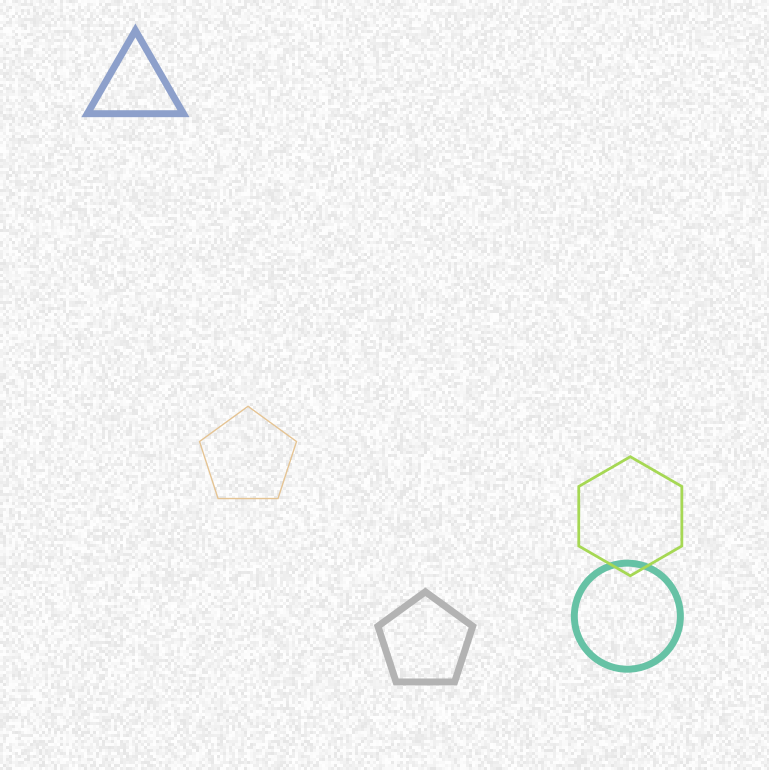[{"shape": "circle", "thickness": 2.5, "radius": 0.34, "center": [0.815, 0.2]}, {"shape": "triangle", "thickness": 2.5, "radius": 0.36, "center": [0.176, 0.888]}, {"shape": "hexagon", "thickness": 1, "radius": 0.39, "center": [0.819, 0.33]}, {"shape": "pentagon", "thickness": 0.5, "radius": 0.33, "center": [0.322, 0.406]}, {"shape": "pentagon", "thickness": 2.5, "radius": 0.32, "center": [0.552, 0.167]}]